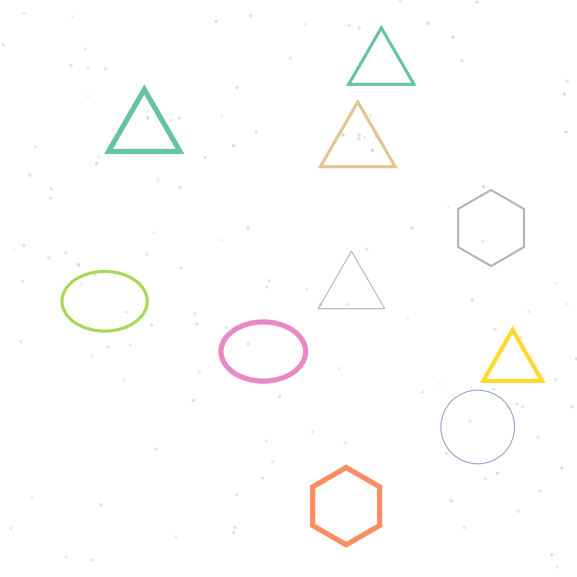[{"shape": "triangle", "thickness": 2.5, "radius": 0.36, "center": [0.25, 0.773]}, {"shape": "triangle", "thickness": 1.5, "radius": 0.33, "center": [0.66, 0.886]}, {"shape": "hexagon", "thickness": 2.5, "radius": 0.33, "center": [0.599, 0.123]}, {"shape": "circle", "thickness": 0.5, "radius": 0.32, "center": [0.827, 0.26]}, {"shape": "oval", "thickness": 2.5, "radius": 0.37, "center": [0.456, 0.39]}, {"shape": "oval", "thickness": 1.5, "radius": 0.37, "center": [0.181, 0.477]}, {"shape": "triangle", "thickness": 2, "radius": 0.29, "center": [0.888, 0.369]}, {"shape": "triangle", "thickness": 1.5, "radius": 0.37, "center": [0.62, 0.748]}, {"shape": "hexagon", "thickness": 1, "radius": 0.33, "center": [0.85, 0.604]}, {"shape": "triangle", "thickness": 0.5, "radius": 0.33, "center": [0.609, 0.498]}]